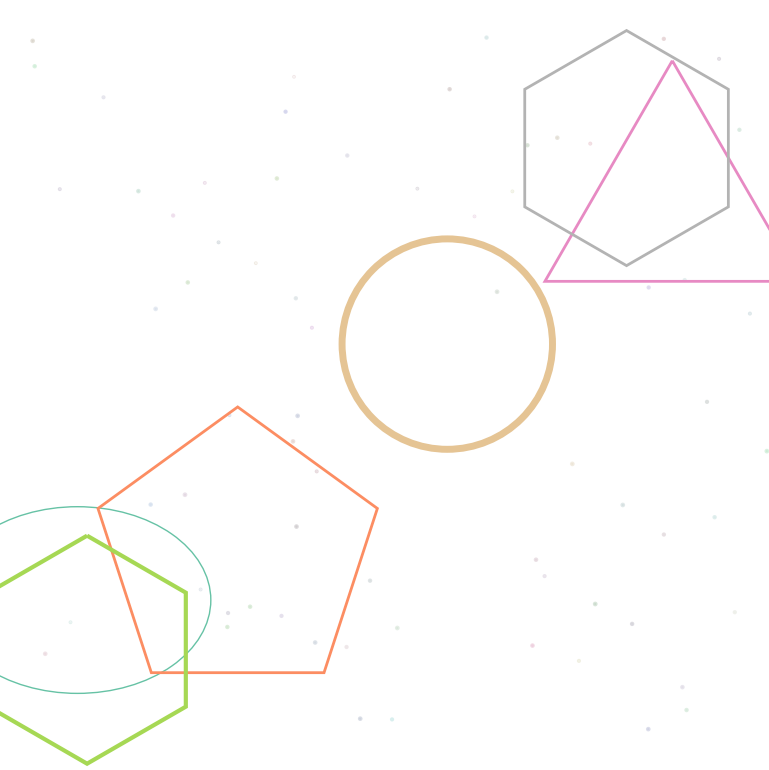[{"shape": "oval", "thickness": 0.5, "radius": 0.87, "center": [0.101, 0.221]}, {"shape": "pentagon", "thickness": 1, "radius": 0.95, "center": [0.309, 0.281]}, {"shape": "triangle", "thickness": 1, "radius": 0.96, "center": [0.873, 0.73]}, {"shape": "hexagon", "thickness": 1.5, "radius": 0.74, "center": [0.113, 0.156]}, {"shape": "circle", "thickness": 2.5, "radius": 0.68, "center": [0.581, 0.553]}, {"shape": "hexagon", "thickness": 1, "radius": 0.76, "center": [0.814, 0.808]}]